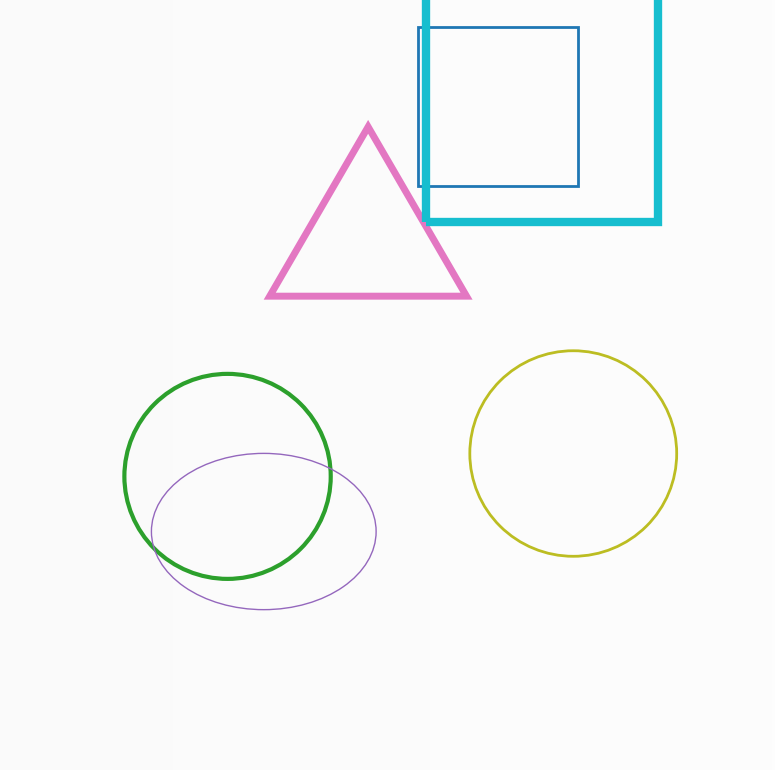[{"shape": "square", "thickness": 1, "radius": 0.52, "center": [0.643, 0.861]}, {"shape": "circle", "thickness": 1.5, "radius": 0.67, "center": [0.294, 0.381]}, {"shape": "oval", "thickness": 0.5, "radius": 0.72, "center": [0.34, 0.31]}, {"shape": "triangle", "thickness": 2.5, "radius": 0.73, "center": [0.475, 0.689]}, {"shape": "circle", "thickness": 1, "radius": 0.67, "center": [0.74, 0.411]}, {"shape": "square", "thickness": 3, "radius": 0.75, "center": [0.699, 0.861]}]